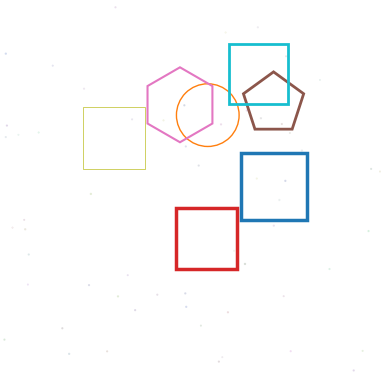[{"shape": "square", "thickness": 2.5, "radius": 0.43, "center": [0.712, 0.516]}, {"shape": "circle", "thickness": 1, "radius": 0.41, "center": [0.54, 0.701]}, {"shape": "square", "thickness": 2.5, "radius": 0.39, "center": [0.536, 0.38]}, {"shape": "pentagon", "thickness": 2, "radius": 0.41, "center": [0.711, 0.731]}, {"shape": "hexagon", "thickness": 1.5, "radius": 0.49, "center": [0.467, 0.728]}, {"shape": "square", "thickness": 0.5, "radius": 0.4, "center": [0.296, 0.642]}, {"shape": "square", "thickness": 2, "radius": 0.39, "center": [0.672, 0.807]}]